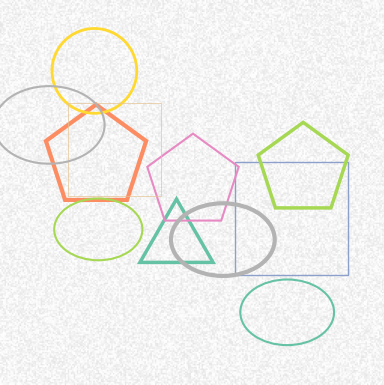[{"shape": "triangle", "thickness": 2.5, "radius": 0.55, "center": [0.458, 0.373]}, {"shape": "oval", "thickness": 1.5, "radius": 0.61, "center": [0.746, 0.189]}, {"shape": "pentagon", "thickness": 3, "radius": 0.68, "center": [0.249, 0.591]}, {"shape": "square", "thickness": 1, "radius": 0.74, "center": [0.757, 0.433]}, {"shape": "pentagon", "thickness": 1.5, "radius": 0.62, "center": [0.501, 0.528]}, {"shape": "oval", "thickness": 1.5, "radius": 0.57, "center": [0.255, 0.404]}, {"shape": "pentagon", "thickness": 2.5, "radius": 0.61, "center": [0.787, 0.559]}, {"shape": "circle", "thickness": 2, "radius": 0.55, "center": [0.245, 0.816]}, {"shape": "square", "thickness": 0.5, "radius": 0.6, "center": [0.297, 0.612]}, {"shape": "oval", "thickness": 3, "radius": 0.67, "center": [0.579, 0.378]}, {"shape": "oval", "thickness": 1.5, "radius": 0.72, "center": [0.128, 0.676]}]